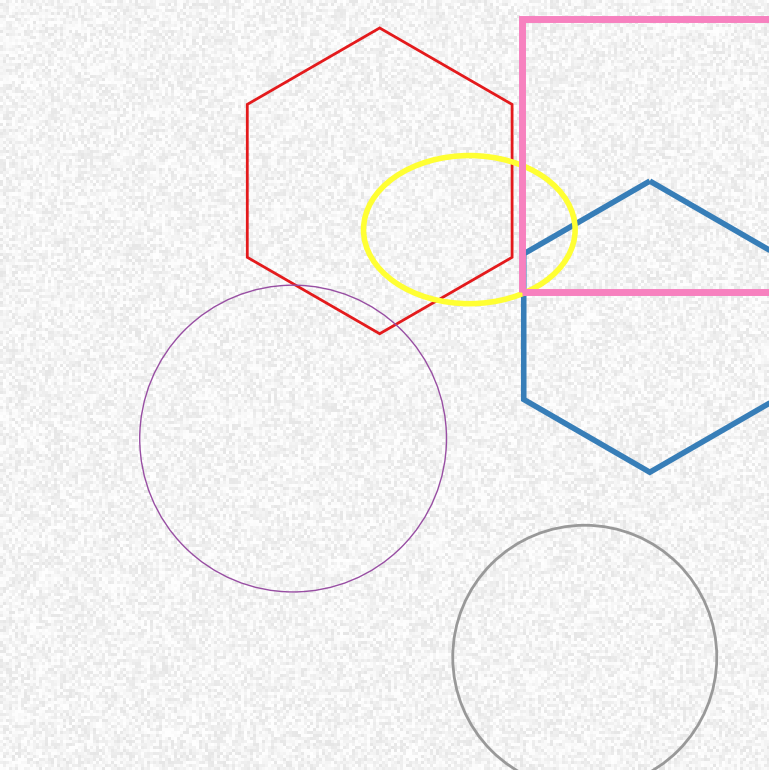[{"shape": "hexagon", "thickness": 1, "radius": 0.99, "center": [0.493, 0.765]}, {"shape": "hexagon", "thickness": 2, "radius": 0.95, "center": [0.844, 0.576]}, {"shape": "circle", "thickness": 0.5, "radius": 1.0, "center": [0.381, 0.43]}, {"shape": "oval", "thickness": 2, "radius": 0.69, "center": [0.61, 0.702]}, {"shape": "square", "thickness": 2.5, "radius": 0.89, "center": [0.855, 0.798]}, {"shape": "circle", "thickness": 1, "radius": 0.86, "center": [0.759, 0.146]}]